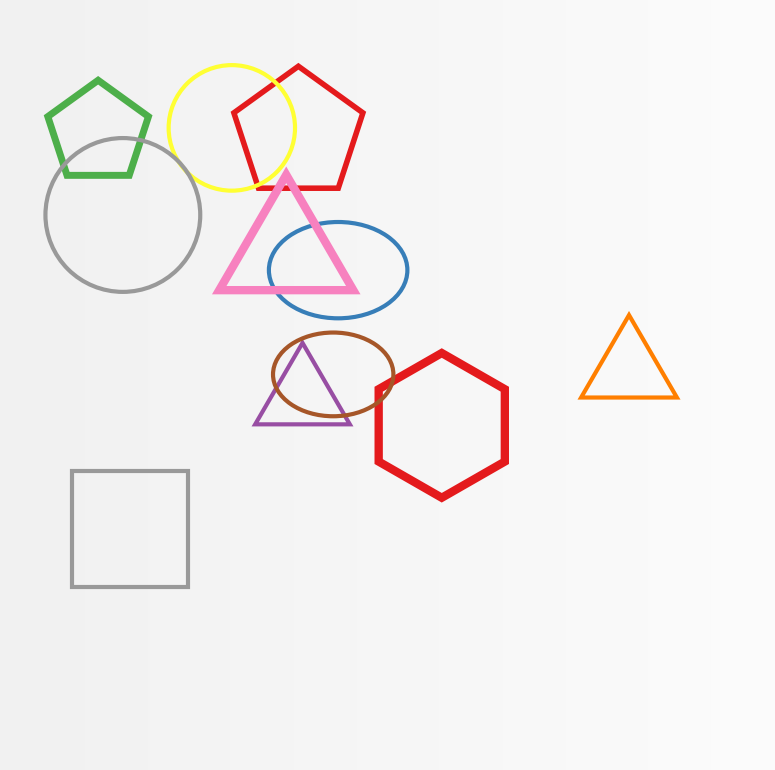[{"shape": "hexagon", "thickness": 3, "radius": 0.47, "center": [0.57, 0.448]}, {"shape": "pentagon", "thickness": 2, "radius": 0.44, "center": [0.385, 0.826]}, {"shape": "oval", "thickness": 1.5, "radius": 0.45, "center": [0.436, 0.649]}, {"shape": "pentagon", "thickness": 2.5, "radius": 0.34, "center": [0.127, 0.827]}, {"shape": "triangle", "thickness": 1.5, "radius": 0.35, "center": [0.39, 0.484]}, {"shape": "triangle", "thickness": 1.5, "radius": 0.36, "center": [0.812, 0.519]}, {"shape": "circle", "thickness": 1.5, "radius": 0.41, "center": [0.299, 0.834]}, {"shape": "oval", "thickness": 1.5, "radius": 0.39, "center": [0.43, 0.514]}, {"shape": "triangle", "thickness": 3, "radius": 0.5, "center": [0.369, 0.673]}, {"shape": "square", "thickness": 1.5, "radius": 0.37, "center": [0.167, 0.313]}, {"shape": "circle", "thickness": 1.5, "radius": 0.5, "center": [0.159, 0.721]}]